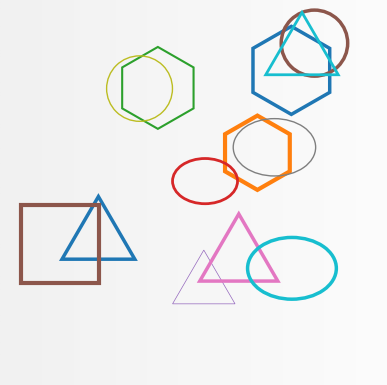[{"shape": "hexagon", "thickness": 2.5, "radius": 0.57, "center": [0.752, 0.817]}, {"shape": "triangle", "thickness": 2.5, "radius": 0.54, "center": [0.254, 0.381]}, {"shape": "hexagon", "thickness": 3, "radius": 0.48, "center": [0.664, 0.603]}, {"shape": "hexagon", "thickness": 1.5, "radius": 0.53, "center": [0.407, 0.772]}, {"shape": "oval", "thickness": 2, "radius": 0.42, "center": [0.529, 0.53]}, {"shape": "triangle", "thickness": 0.5, "radius": 0.47, "center": [0.526, 0.257]}, {"shape": "circle", "thickness": 2.5, "radius": 0.43, "center": [0.811, 0.888]}, {"shape": "square", "thickness": 3, "radius": 0.5, "center": [0.156, 0.366]}, {"shape": "triangle", "thickness": 2.5, "radius": 0.58, "center": [0.616, 0.328]}, {"shape": "oval", "thickness": 1, "radius": 0.53, "center": [0.708, 0.617]}, {"shape": "circle", "thickness": 1, "radius": 0.42, "center": [0.36, 0.77]}, {"shape": "oval", "thickness": 2.5, "radius": 0.57, "center": [0.753, 0.303]}, {"shape": "triangle", "thickness": 2, "radius": 0.54, "center": [0.779, 0.86]}]